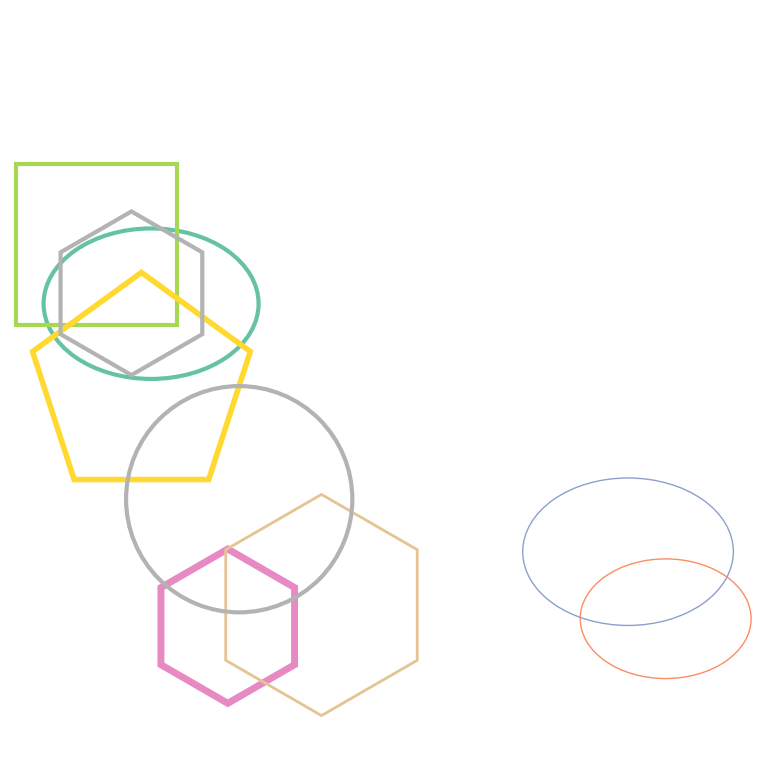[{"shape": "oval", "thickness": 1.5, "radius": 0.7, "center": [0.196, 0.606]}, {"shape": "oval", "thickness": 0.5, "radius": 0.55, "center": [0.865, 0.196]}, {"shape": "oval", "thickness": 0.5, "radius": 0.68, "center": [0.816, 0.284]}, {"shape": "hexagon", "thickness": 2.5, "radius": 0.5, "center": [0.296, 0.187]}, {"shape": "square", "thickness": 1.5, "radius": 0.52, "center": [0.125, 0.683]}, {"shape": "pentagon", "thickness": 2, "radius": 0.74, "center": [0.184, 0.497]}, {"shape": "hexagon", "thickness": 1, "radius": 0.72, "center": [0.418, 0.214]}, {"shape": "circle", "thickness": 1.5, "radius": 0.73, "center": [0.311, 0.352]}, {"shape": "hexagon", "thickness": 1.5, "radius": 0.53, "center": [0.171, 0.619]}]